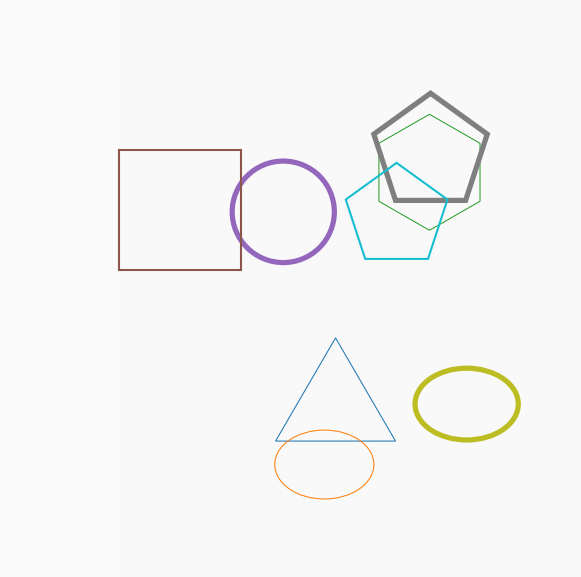[{"shape": "triangle", "thickness": 0.5, "radius": 0.6, "center": [0.577, 0.295]}, {"shape": "oval", "thickness": 0.5, "radius": 0.43, "center": [0.558, 0.195]}, {"shape": "hexagon", "thickness": 0.5, "radius": 0.5, "center": [0.739, 0.701]}, {"shape": "circle", "thickness": 2.5, "radius": 0.44, "center": [0.487, 0.632]}, {"shape": "square", "thickness": 1, "radius": 0.52, "center": [0.31, 0.636]}, {"shape": "pentagon", "thickness": 2.5, "radius": 0.51, "center": [0.741, 0.735]}, {"shape": "oval", "thickness": 2.5, "radius": 0.44, "center": [0.803, 0.299]}, {"shape": "pentagon", "thickness": 1, "radius": 0.46, "center": [0.682, 0.625]}]